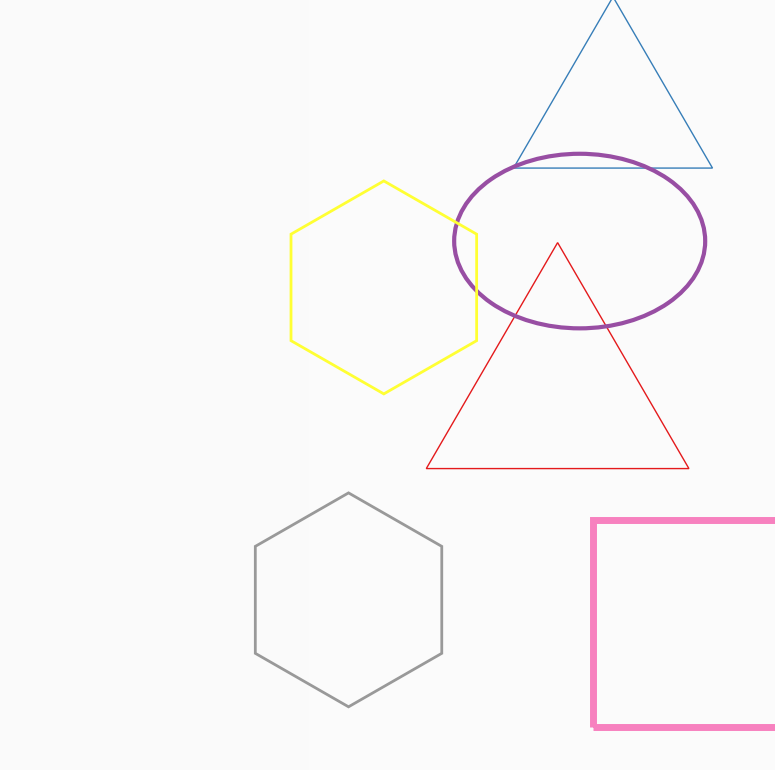[{"shape": "triangle", "thickness": 0.5, "radius": 0.98, "center": [0.72, 0.489]}, {"shape": "triangle", "thickness": 0.5, "radius": 0.74, "center": [0.791, 0.856]}, {"shape": "oval", "thickness": 1.5, "radius": 0.81, "center": [0.748, 0.687]}, {"shape": "hexagon", "thickness": 1, "radius": 0.69, "center": [0.495, 0.627]}, {"shape": "square", "thickness": 2.5, "radius": 0.67, "center": [0.899, 0.19]}, {"shape": "hexagon", "thickness": 1, "radius": 0.69, "center": [0.45, 0.221]}]